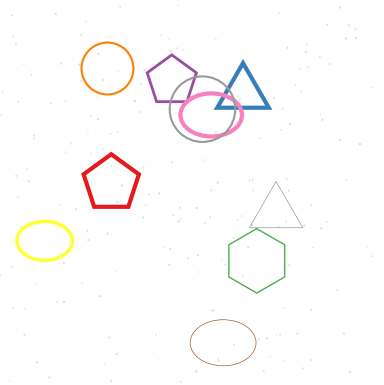[{"shape": "pentagon", "thickness": 3, "radius": 0.38, "center": [0.289, 0.524]}, {"shape": "triangle", "thickness": 3, "radius": 0.39, "center": [0.631, 0.759]}, {"shape": "hexagon", "thickness": 1, "radius": 0.42, "center": [0.667, 0.322]}, {"shape": "pentagon", "thickness": 2, "radius": 0.34, "center": [0.446, 0.79]}, {"shape": "circle", "thickness": 1.5, "radius": 0.34, "center": [0.279, 0.822]}, {"shape": "oval", "thickness": 2.5, "radius": 0.36, "center": [0.116, 0.374]}, {"shape": "oval", "thickness": 0.5, "radius": 0.43, "center": [0.579, 0.11]}, {"shape": "oval", "thickness": 3, "radius": 0.4, "center": [0.549, 0.701]}, {"shape": "circle", "thickness": 1.5, "radius": 0.43, "center": [0.526, 0.716]}, {"shape": "triangle", "thickness": 0.5, "radius": 0.4, "center": [0.717, 0.449]}]